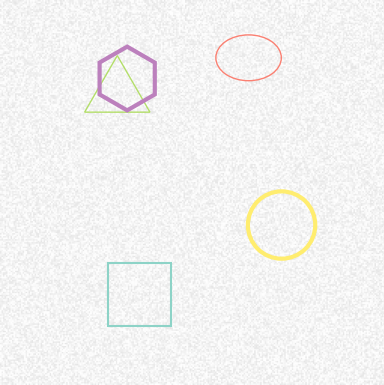[{"shape": "square", "thickness": 1.5, "radius": 0.41, "center": [0.363, 0.235]}, {"shape": "oval", "thickness": 1, "radius": 0.43, "center": [0.646, 0.85]}, {"shape": "triangle", "thickness": 1, "radius": 0.49, "center": [0.305, 0.758]}, {"shape": "hexagon", "thickness": 3, "radius": 0.41, "center": [0.33, 0.796]}, {"shape": "circle", "thickness": 3, "radius": 0.44, "center": [0.731, 0.415]}]